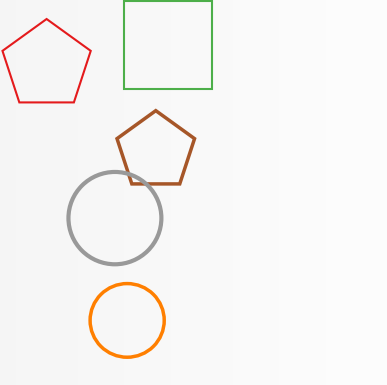[{"shape": "pentagon", "thickness": 1.5, "radius": 0.6, "center": [0.12, 0.831]}, {"shape": "square", "thickness": 1.5, "radius": 0.57, "center": [0.434, 0.883]}, {"shape": "circle", "thickness": 2.5, "radius": 0.48, "center": [0.328, 0.168]}, {"shape": "pentagon", "thickness": 2.5, "radius": 0.53, "center": [0.402, 0.607]}, {"shape": "circle", "thickness": 3, "radius": 0.6, "center": [0.297, 0.433]}]